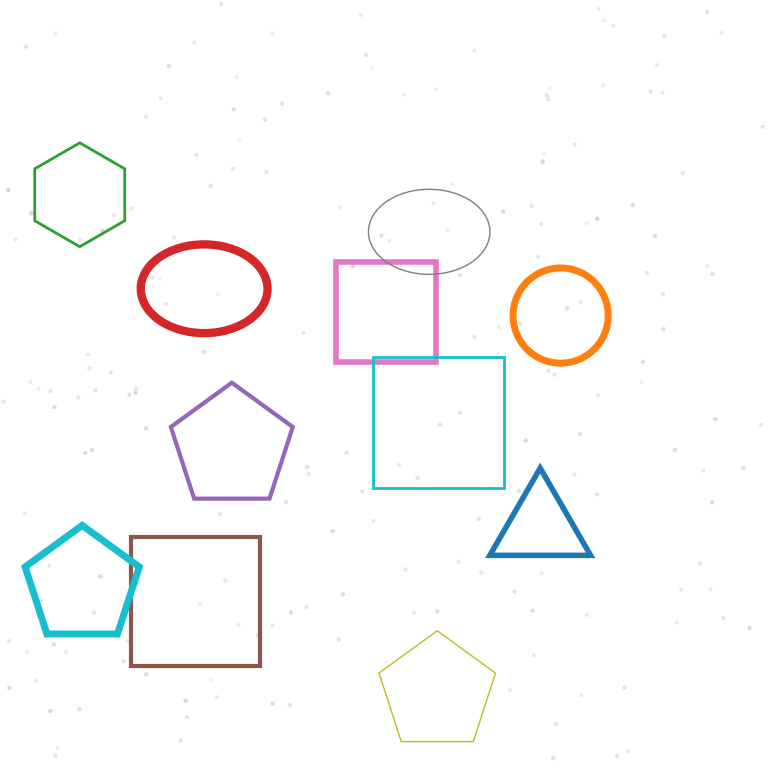[{"shape": "triangle", "thickness": 2, "radius": 0.38, "center": [0.702, 0.317]}, {"shape": "circle", "thickness": 2.5, "radius": 0.31, "center": [0.728, 0.59]}, {"shape": "hexagon", "thickness": 1, "radius": 0.34, "center": [0.104, 0.747]}, {"shape": "oval", "thickness": 3, "radius": 0.41, "center": [0.265, 0.625]}, {"shape": "pentagon", "thickness": 1.5, "radius": 0.42, "center": [0.301, 0.42]}, {"shape": "square", "thickness": 1.5, "radius": 0.42, "center": [0.253, 0.219]}, {"shape": "square", "thickness": 2, "radius": 0.32, "center": [0.502, 0.595]}, {"shape": "oval", "thickness": 0.5, "radius": 0.39, "center": [0.557, 0.699]}, {"shape": "pentagon", "thickness": 0.5, "radius": 0.4, "center": [0.568, 0.101]}, {"shape": "square", "thickness": 1, "radius": 0.43, "center": [0.57, 0.451]}, {"shape": "pentagon", "thickness": 2.5, "radius": 0.39, "center": [0.107, 0.24]}]